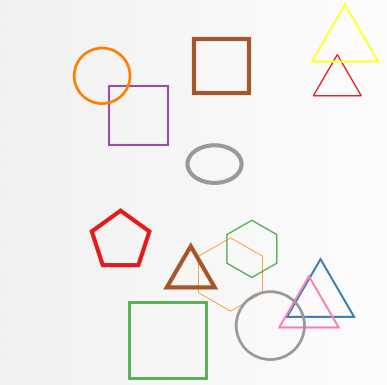[{"shape": "pentagon", "thickness": 3, "radius": 0.39, "center": [0.311, 0.375]}, {"shape": "triangle", "thickness": 1, "radius": 0.36, "center": [0.87, 0.787]}, {"shape": "triangle", "thickness": 1.5, "radius": 0.5, "center": [0.827, 0.227]}, {"shape": "hexagon", "thickness": 1, "radius": 0.37, "center": [0.65, 0.354]}, {"shape": "square", "thickness": 2, "radius": 0.5, "center": [0.433, 0.118]}, {"shape": "square", "thickness": 1.5, "radius": 0.38, "center": [0.358, 0.7]}, {"shape": "hexagon", "thickness": 0.5, "radius": 0.48, "center": [0.595, 0.287]}, {"shape": "circle", "thickness": 2, "radius": 0.36, "center": [0.263, 0.803]}, {"shape": "triangle", "thickness": 1.5, "radius": 0.49, "center": [0.89, 0.889]}, {"shape": "square", "thickness": 3, "radius": 0.35, "center": [0.57, 0.829]}, {"shape": "triangle", "thickness": 3, "radius": 0.36, "center": [0.492, 0.289]}, {"shape": "triangle", "thickness": 1.5, "radius": 0.44, "center": [0.797, 0.194]}, {"shape": "oval", "thickness": 3, "radius": 0.35, "center": [0.554, 0.574]}, {"shape": "circle", "thickness": 2, "radius": 0.44, "center": [0.698, 0.154]}]